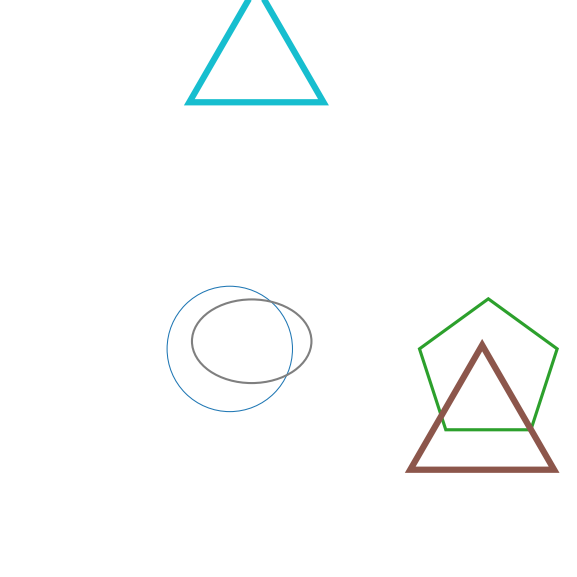[{"shape": "circle", "thickness": 0.5, "radius": 0.54, "center": [0.398, 0.395]}, {"shape": "pentagon", "thickness": 1.5, "radius": 0.63, "center": [0.846, 0.356]}, {"shape": "triangle", "thickness": 3, "radius": 0.72, "center": [0.835, 0.258]}, {"shape": "oval", "thickness": 1, "radius": 0.52, "center": [0.436, 0.408]}, {"shape": "triangle", "thickness": 3, "radius": 0.67, "center": [0.444, 0.889]}]